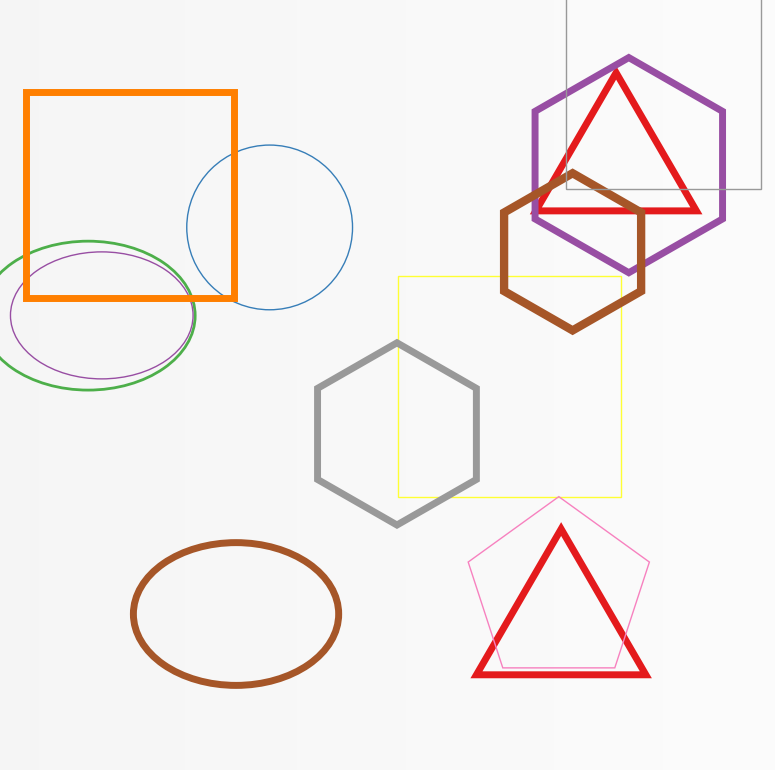[{"shape": "triangle", "thickness": 2.5, "radius": 0.6, "center": [0.795, 0.786]}, {"shape": "triangle", "thickness": 2.5, "radius": 0.63, "center": [0.724, 0.187]}, {"shape": "circle", "thickness": 0.5, "radius": 0.53, "center": [0.348, 0.705]}, {"shape": "oval", "thickness": 1, "radius": 0.69, "center": [0.114, 0.59]}, {"shape": "oval", "thickness": 0.5, "radius": 0.59, "center": [0.131, 0.59]}, {"shape": "hexagon", "thickness": 2.5, "radius": 0.7, "center": [0.811, 0.786]}, {"shape": "square", "thickness": 2.5, "radius": 0.67, "center": [0.168, 0.747]}, {"shape": "square", "thickness": 0.5, "radius": 0.72, "center": [0.658, 0.498]}, {"shape": "oval", "thickness": 2.5, "radius": 0.66, "center": [0.305, 0.203]}, {"shape": "hexagon", "thickness": 3, "radius": 0.51, "center": [0.739, 0.673]}, {"shape": "pentagon", "thickness": 0.5, "radius": 0.61, "center": [0.721, 0.232]}, {"shape": "hexagon", "thickness": 2.5, "radius": 0.59, "center": [0.512, 0.436]}, {"shape": "square", "thickness": 0.5, "radius": 0.63, "center": [0.856, 0.881]}]